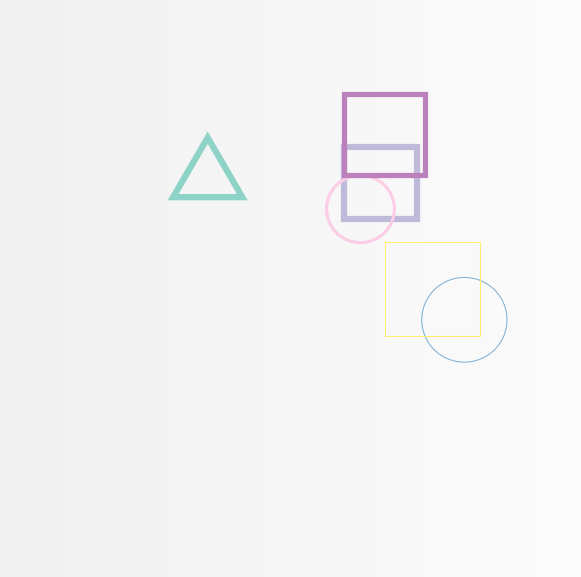[{"shape": "triangle", "thickness": 3, "radius": 0.34, "center": [0.357, 0.692]}, {"shape": "square", "thickness": 3, "radius": 0.31, "center": [0.654, 0.682]}, {"shape": "circle", "thickness": 0.5, "radius": 0.37, "center": [0.799, 0.445]}, {"shape": "circle", "thickness": 1.5, "radius": 0.29, "center": [0.62, 0.637]}, {"shape": "square", "thickness": 2.5, "radius": 0.35, "center": [0.662, 0.766]}, {"shape": "square", "thickness": 0.5, "radius": 0.41, "center": [0.744, 0.499]}]